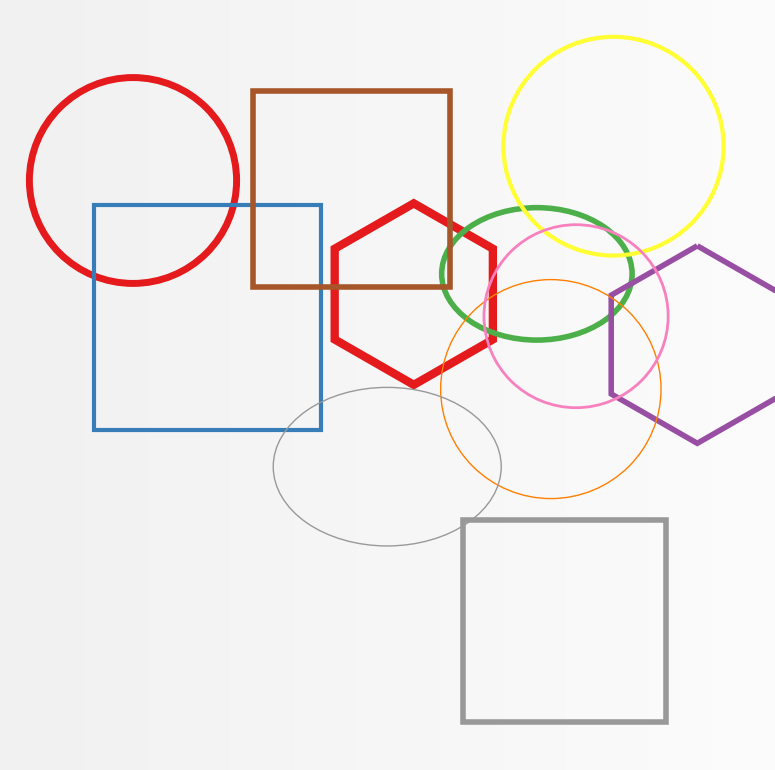[{"shape": "circle", "thickness": 2.5, "radius": 0.67, "center": [0.172, 0.766]}, {"shape": "hexagon", "thickness": 3, "radius": 0.59, "center": [0.534, 0.618]}, {"shape": "square", "thickness": 1.5, "radius": 0.73, "center": [0.268, 0.587]}, {"shape": "oval", "thickness": 2, "radius": 0.61, "center": [0.693, 0.644]}, {"shape": "hexagon", "thickness": 2, "radius": 0.64, "center": [0.9, 0.553]}, {"shape": "circle", "thickness": 0.5, "radius": 0.71, "center": [0.711, 0.495]}, {"shape": "circle", "thickness": 1.5, "radius": 0.71, "center": [0.792, 0.81]}, {"shape": "square", "thickness": 2, "radius": 0.64, "center": [0.454, 0.754]}, {"shape": "circle", "thickness": 1, "radius": 0.59, "center": [0.743, 0.589]}, {"shape": "square", "thickness": 2, "radius": 0.66, "center": [0.728, 0.193]}, {"shape": "oval", "thickness": 0.5, "radius": 0.74, "center": [0.5, 0.394]}]